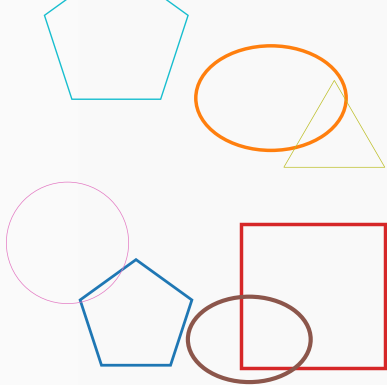[{"shape": "pentagon", "thickness": 2, "radius": 0.76, "center": [0.351, 0.174]}, {"shape": "oval", "thickness": 2.5, "radius": 0.97, "center": [0.699, 0.745]}, {"shape": "square", "thickness": 2.5, "radius": 0.93, "center": [0.807, 0.231]}, {"shape": "oval", "thickness": 3, "radius": 0.79, "center": [0.643, 0.118]}, {"shape": "circle", "thickness": 0.5, "radius": 0.79, "center": [0.174, 0.369]}, {"shape": "triangle", "thickness": 0.5, "radius": 0.75, "center": [0.863, 0.641]}, {"shape": "pentagon", "thickness": 1, "radius": 0.97, "center": [0.3, 0.9]}]